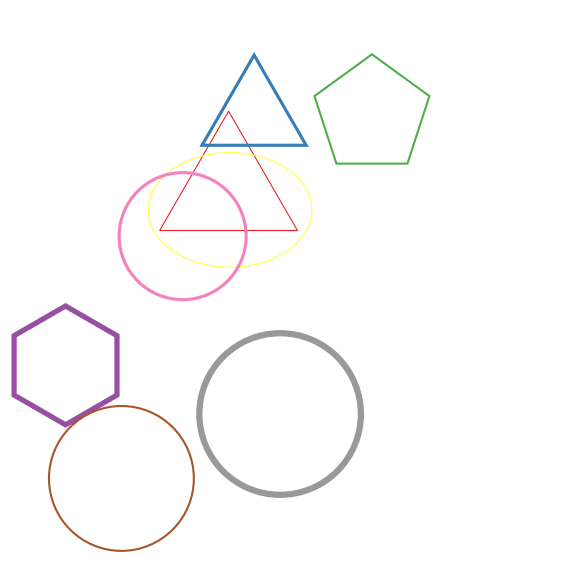[{"shape": "triangle", "thickness": 0.5, "radius": 0.69, "center": [0.396, 0.669]}, {"shape": "triangle", "thickness": 1.5, "radius": 0.52, "center": [0.44, 0.8]}, {"shape": "pentagon", "thickness": 1, "radius": 0.52, "center": [0.644, 0.8]}, {"shape": "hexagon", "thickness": 2.5, "radius": 0.51, "center": [0.113, 0.366]}, {"shape": "oval", "thickness": 0.5, "radius": 0.71, "center": [0.398, 0.636]}, {"shape": "circle", "thickness": 1, "radius": 0.63, "center": [0.21, 0.171]}, {"shape": "circle", "thickness": 1.5, "radius": 0.55, "center": [0.316, 0.59]}, {"shape": "circle", "thickness": 3, "radius": 0.7, "center": [0.485, 0.282]}]